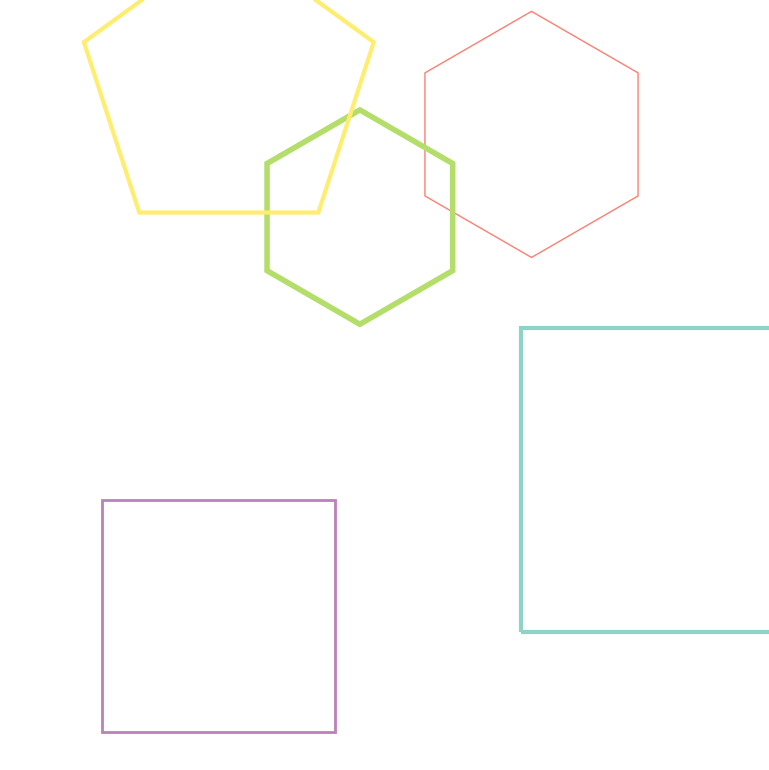[{"shape": "square", "thickness": 1.5, "radius": 0.99, "center": [0.874, 0.377]}, {"shape": "hexagon", "thickness": 0.5, "radius": 0.8, "center": [0.69, 0.825]}, {"shape": "hexagon", "thickness": 2, "radius": 0.7, "center": [0.467, 0.718]}, {"shape": "square", "thickness": 1, "radius": 0.75, "center": [0.284, 0.2]}, {"shape": "pentagon", "thickness": 1.5, "radius": 0.99, "center": [0.297, 0.884]}]